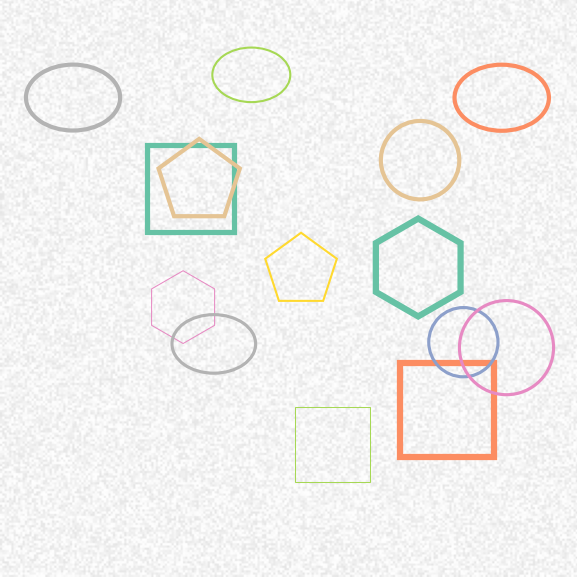[{"shape": "hexagon", "thickness": 3, "radius": 0.42, "center": [0.724, 0.536]}, {"shape": "square", "thickness": 2.5, "radius": 0.38, "center": [0.329, 0.673]}, {"shape": "square", "thickness": 3, "radius": 0.41, "center": [0.774, 0.289]}, {"shape": "oval", "thickness": 2, "radius": 0.41, "center": [0.869, 0.83]}, {"shape": "circle", "thickness": 1.5, "radius": 0.3, "center": [0.802, 0.407]}, {"shape": "circle", "thickness": 1.5, "radius": 0.41, "center": [0.877, 0.397]}, {"shape": "hexagon", "thickness": 0.5, "radius": 0.32, "center": [0.317, 0.467]}, {"shape": "oval", "thickness": 1, "radius": 0.34, "center": [0.435, 0.87]}, {"shape": "square", "thickness": 0.5, "radius": 0.32, "center": [0.575, 0.23]}, {"shape": "pentagon", "thickness": 1, "radius": 0.33, "center": [0.521, 0.531]}, {"shape": "pentagon", "thickness": 2, "radius": 0.37, "center": [0.345, 0.685]}, {"shape": "circle", "thickness": 2, "radius": 0.34, "center": [0.727, 0.722]}, {"shape": "oval", "thickness": 2, "radius": 0.41, "center": [0.126, 0.83]}, {"shape": "oval", "thickness": 1.5, "radius": 0.36, "center": [0.37, 0.404]}]